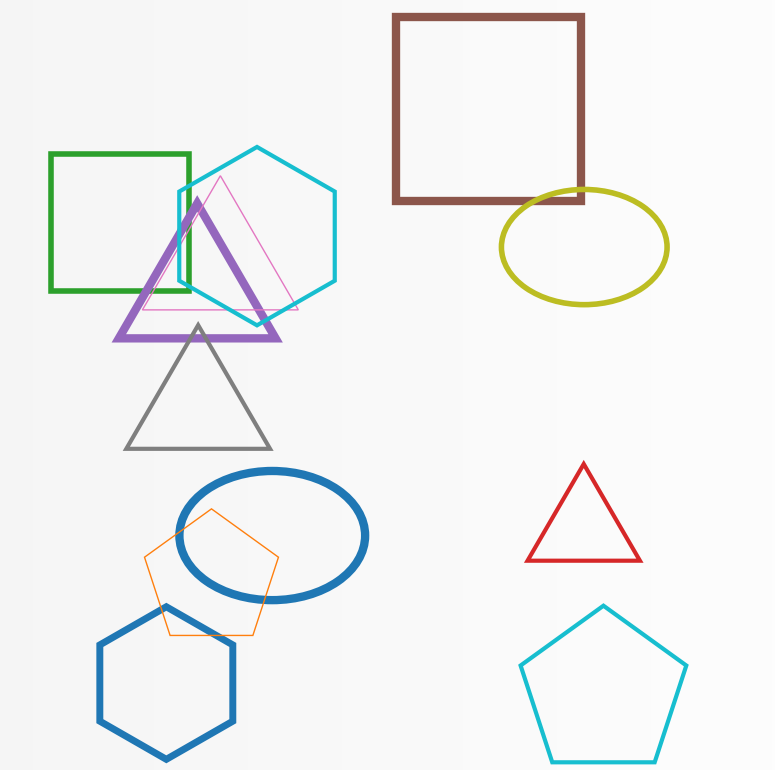[{"shape": "hexagon", "thickness": 2.5, "radius": 0.5, "center": [0.215, 0.113]}, {"shape": "oval", "thickness": 3, "radius": 0.6, "center": [0.351, 0.304]}, {"shape": "pentagon", "thickness": 0.5, "radius": 0.45, "center": [0.273, 0.248]}, {"shape": "square", "thickness": 2, "radius": 0.44, "center": [0.155, 0.711]}, {"shape": "triangle", "thickness": 1.5, "radius": 0.42, "center": [0.753, 0.314]}, {"shape": "triangle", "thickness": 3, "radius": 0.58, "center": [0.254, 0.619]}, {"shape": "square", "thickness": 3, "radius": 0.6, "center": [0.631, 0.858]}, {"shape": "triangle", "thickness": 0.5, "radius": 0.58, "center": [0.284, 0.656]}, {"shape": "triangle", "thickness": 1.5, "radius": 0.54, "center": [0.256, 0.471]}, {"shape": "oval", "thickness": 2, "radius": 0.53, "center": [0.754, 0.679]}, {"shape": "hexagon", "thickness": 1.5, "radius": 0.58, "center": [0.332, 0.693]}, {"shape": "pentagon", "thickness": 1.5, "radius": 0.56, "center": [0.779, 0.101]}]